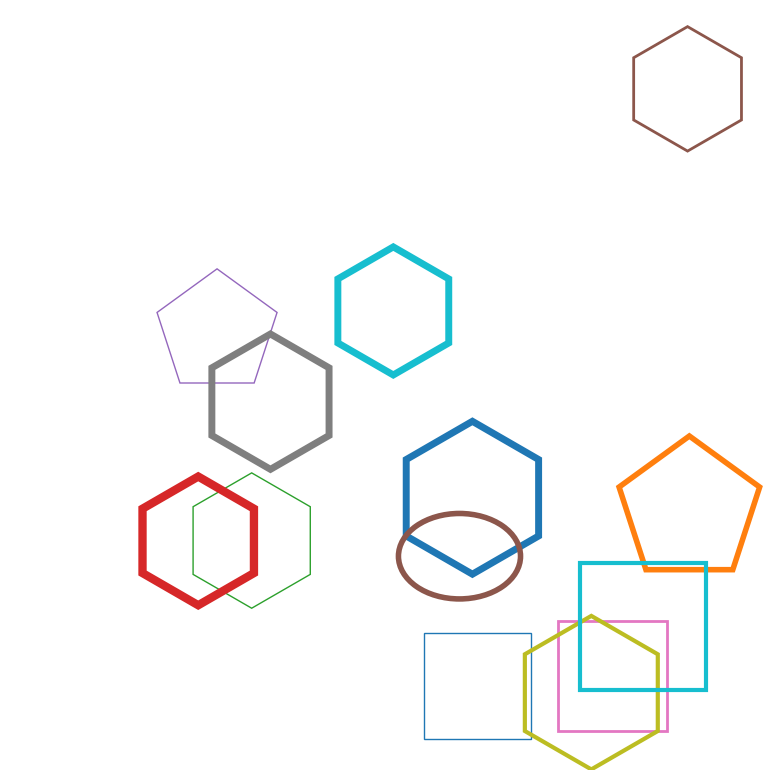[{"shape": "square", "thickness": 0.5, "radius": 0.35, "center": [0.62, 0.109]}, {"shape": "hexagon", "thickness": 2.5, "radius": 0.5, "center": [0.614, 0.354]}, {"shape": "pentagon", "thickness": 2, "radius": 0.48, "center": [0.895, 0.338]}, {"shape": "hexagon", "thickness": 0.5, "radius": 0.44, "center": [0.327, 0.298]}, {"shape": "hexagon", "thickness": 3, "radius": 0.42, "center": [0.257, 0.298]}, {"shape": "pentagon", "thickness": 0.5, "radius": 0.41, "center": [0.282, 0.569]}, {"shape": "oval", "thickness": 2, "radius": 0.4, "center": [0.597, 0.278]}, {"shape": "hexagon", "thickness": 1, "radius": 0.4, "center": [0.893, 0.885]}, {"shape": "square", "thickness": 1, "radius": 0.36, "center": [0.795, 0.122]}, {"shape": "hexagon", "thickness": 2.5, "radius": 0.44, "center": [0.351, 0.478]}, {"shape": "hexagon", "thickness": 1.5, "radius": 0.5, "center": [0.768, 0.1]}, {"shape": "hexagon", "thickness": 2.5, "radius": 0.42, "center": [0.511, 0.596]}, {"shape": "square", "thickness": 1.5, "radius": 0.41, "center": [0.835, 0.187]}]